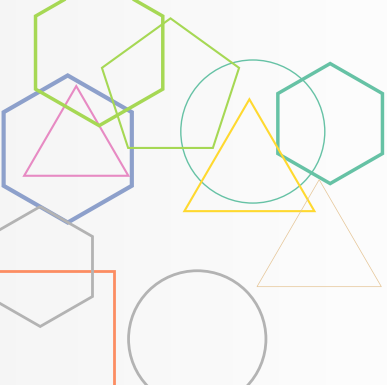[{"shape": "hexagon", "thickness": 2.5, "radius": 0.78, "center": [0.852, 0.679]}, {"shape": "circle", "thickness": 1, "radius": 0.93, "center": [0.652, 0.658]}, {"shape": "square", "thickness": 2, "radius": 0.78, "center": [0.138, 0.141]}, {"shape": "hexagon", "thickness": 3, "radius": 0.95, "center": [0.175, 0.613]}, {"shape": "triangle", "thickness": 1.5, "radius": 0.78, "center": [0.197, 0.621]}, {"shape": "pentagon", "thickness": 1.5, "radius": 0.93, "center": [0.44, 0.766]}, {"shape": "hexagon", "thickness": 2.5, "radius": 0.95, "center": [0.256, 0.863]}, {"shape": "triangle", "thickness": 1.5, "radius": 0.97, "center": [0.644, 0.548]}, {"shape": "triangle", "thickness": 0.5, "radius": 0.93, "center": [0.824, 0.348]}, {"shape": "circle", "thickness": 2, "radius": 0.89, "center": [0.509, 0.119]}, {"shape": "hexagon", "thickness": 2, "radius": 0.78, "center": [0.104, 0.308]}]